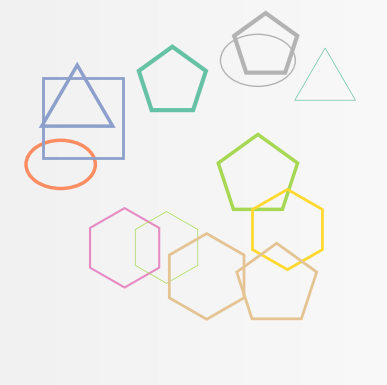[{"shape": "triangle", "thickness": 0.5, "radius": 0.45, "center": [0.839, 0.785]}, {"shape": "pentagon", "thickness": 3, "radius": 0.46, "center": [0.445, 0.788]}, {"shape": "oval", "thickness": 2.5, "radius": 0.45, "center": [0.157, 0.573]}, {"shape": "square", "thickness": 2, "radius": 0.52, "center": [0.214, 0.694]}, {"shape": "triangle", "thickness": 2.5, "radius": 0.53, "center": [0.199, 0.725]}, {"shape": "hexagon", "thickness": 1.5, "radius": 0.52, "center": [0.322, 0.356]}, {"shape": "hexagon", "thickness": 0.5, "radius": 0.47, "center": [0.43, 0.357]}, {"shape": "pentagon", "thickness": 2.5, "radius": 0.54, "center": [0.666, 0.543]}, {"shape": "hexagon", "thickness": 2, "radius": 0.52, "center": [0.742, 0.404]}, {"shape": "hexagon", "thickness": 2, "radius": 0.56, "center": [0.533, 0.282]}, {"shape": "pentagon", "thickness": 2, "radius": 0.54, "center": [0.714, 0.26]}, {"shape": "oval", "thickness": 1, "radius": 0.48, "center": [0.666, 0.843]}, {"shape": "pentagon", "thickness": 3, "radius": 0.43, "center": [0.686, 0.881]}]